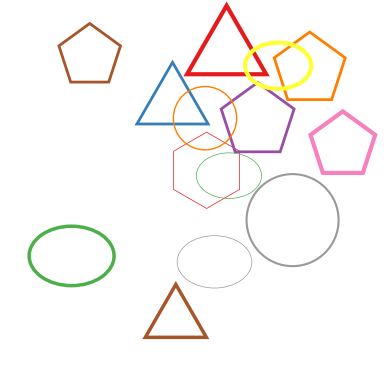[{"shape": "hexagon", "thickness": 0.5, "radius": 0.5, "center": [0.537, 0.558]}, {"shape": "triangle", "thickness": 3, "radius": 0.59, "center": [0.589, 0.867]}, {"shape": "triangle", "thickness": 2, "radius": 0.53, "center": [0.448, 0.731]}, {"shape": "oval", "thickness": 2.5, "radius": 0.55, "center": [0.186, 0.335]}, {"shape": "oval", "thickness": 0.5, "radius": 0.42, "center": [0.595, 0.544]}, {"shape": "pentagon", "thickness": 2, "radius": 0.5, "center": [0.669, 0.686]}, {"shape": "pentagon", "thickness": 2, "radius": 0.49, "center": [0.804, 0.82]}, {"shape": "circle", "thickness": 1, "radius": 0.41, "center": [0.533, 0.693]}, {"shape": "oval", "thickness": 3, "radius": 0.43, "center": [0.722, 0.829]}, {"shape": "triangle", "thickness": 2.5, "radius": 0.46, "center": [0.457, 0.17]}, {"shape": "pentagon", "thickness": 2, "radius": 0.42, "center": [0.233, 0.855]}, {"shape": "pentagon", "thickness": 3, "radius": 0.44, "center": [0.891, 0.622]}, {"shape": "oval", "thickness": 0.5, "radius": 0.49, "center": [0.557, 0.32]}, {"shape": "circle", "thickness": 1.5, "radius": 0.6, "center": [0.76, 0.428]}]